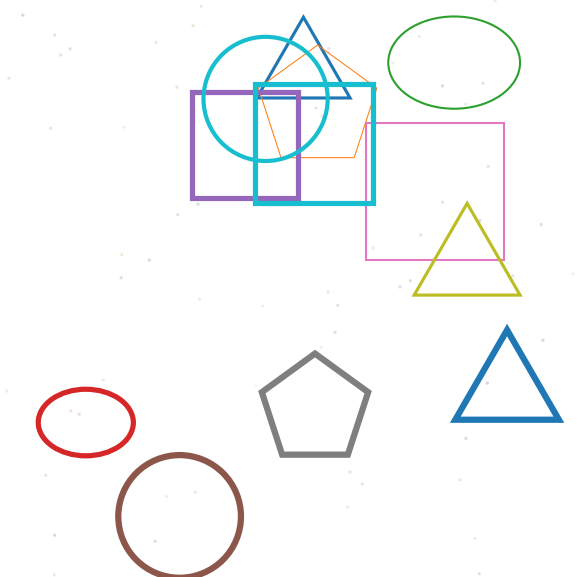[{"shape": "triangle", "thickness": 3, "radius": 0.52, "center": [0.878, 0.324]}, {"shape": "triangle", "thickness": 1.5, "radius": 0.47, "center": [0.525, 0.876]}, {"shape": "pentagon", "thickness": 0.5, "radius": 0.54, "center": [0.55, 0.813]}, {"shape": "oval", "thickness": 1, "radius": 0.57, "center": [0.786, 0.891]}, {"shape": "oval", "thickness": 2.5, "radius": 0.41, "center": [0.149, 0.267]}, {"shape": "square", "thickness": 2.5, "radius": 0.46, "center": [0.424, 0.748]}, {"shape": "circle", "thickness": 3, "radius": 0.53, "center": [0.311, 0.105]}, {"shape": "square", "thickness": 1, "radius": 0.59, "center": [0.753, 0.668]}, {"shape": "pentagon", "thickness": 3, "radius": 0.48, "center": [0.545, 0.29]}, {"shape": "triangle", "thickness": 1.5, "radius": 0.53, "center": [0.809, 0.541]}, {"shape": "square", "thickness": 2.5, "radius": 0.51, "center": [0.544, 0.75]}, {"shape": "circle", "thickness": 2, "radius": 0.54, "center": [0.46, 0.828]}]